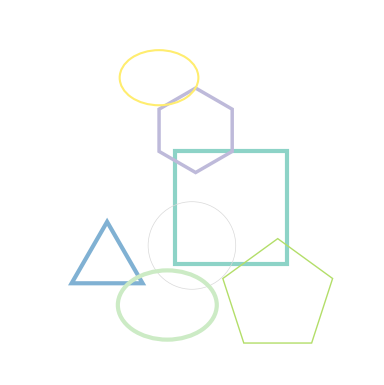[{"shape": "square", "thickness": 3, "radius": 0.73, "center": [0.6, 0.461]}, {"shape": "hexagon", "thickness": 2.5, "radius": 0.55, "center": [0.508, 0.662]}, {"shape": "triangle", "thickness": 3, "radius": 0.53, "center": [0.278, 0.317]}, {"shape": "pentagon", "thickness": 1, "radius": 0.75, "center": [0.721, 0.23]}, {"shape": "circle", "thickness": 0.5, "radius": 0.57, "center": [0.498, 0.362]}, {"shape": "oval", "thickness": 3, "radius": 0.64, "center": [0.435, 0.208]}, {"shape": "oval", "thickness": 1.5, "radius": 0.51, "center": [0.413, 0.798]}]